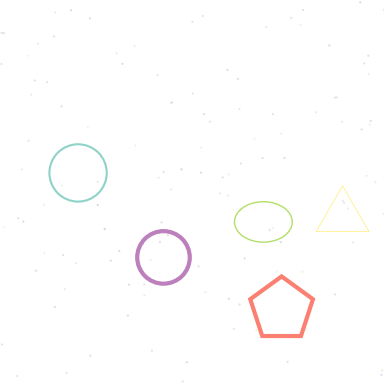[{"shape": "circle", "thickness": 1.5, "radius": 0.37, "center": [0.203, 0.551]}, {"shape": "pentagon", "thickness": 3, "radius": 0.43, "center": [0.731, 0.196]}, {"shape": "oval", "thickness": 1, "radius": 0.38, "center": [0.684, 0.424]}, {"shape": "circle", "thickness": 3, "radius": 0.34, "center": [0.425, 0.331]}, {"shape": "triangle", "thickness": 0.5, "radius": 0.4, "center": [0.89, 0.438]}]